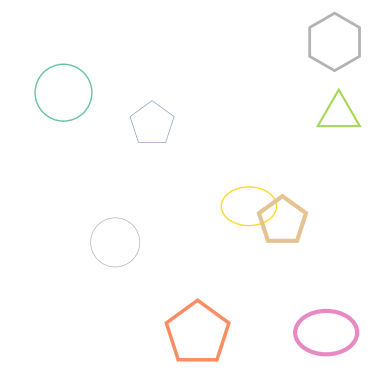[{"shape": "circle", "thickness": 1, "radius": 0.37, "center": [0.165, 0.759]}, {"shape": "pentagon", "thickness": 2.5, "radius": 0.43, "center": [0.513, 0.135]}, {"shape": "pentagon", "thickness": 0.5, "radius": 0.3, "center": [0.395, 0.679]}, {"shape": "oval", "thickness": 3, "radius": 0.4, "center": [0.847, 0.136]}, {"shape": "triangle", "thickness": 1.5, "radius": 0.32, "center": [0.88, 0.704]}, {"shape": "oval", "thickness": 1, "radius": 0.36, "center": [0.647, 0.464]}, {"shape": "pentagon", "thickness": 3, "radius": 0.32, "center": [0.734, 0.426]}, {"shape": "circle", "thickness": 0.5, "radius": 0.32, "center": [0.299, 0.37]}, {"shape": "hexagon", "thickness": 2, "radius": 0.37, "center": [0.869, 0.891]}]